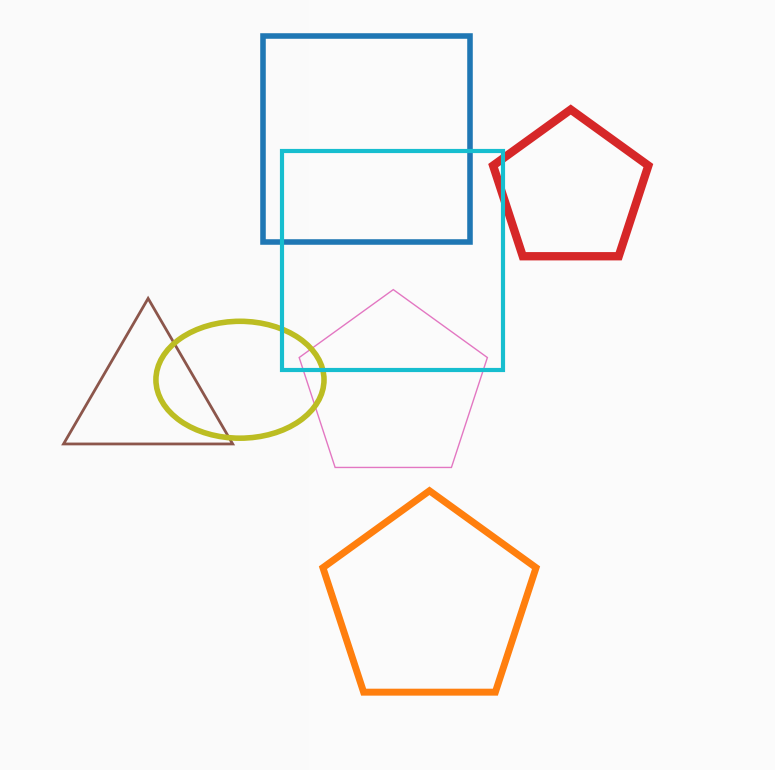[{"shape": "square", "thickness": 2, "radius": 0.67, "center": [0.473, 0.819]}, {"shape": "pentagon", "thickness": 2.5, "radius": 0.72, "center": [0.554, 0.218]}, {"shape": "pentagon", "thickness": 3, "radius": 0.53, "center": [0.736, 0.752]}, {"shape": "triangle", "thickness": 1, "radius": 0.63, "center": [0.191, 0.486]}, {"shape": "pentagon", "thickness": 0.5, "radius": 0.64, "center": [0.507, 0.496]}, {"shape": "oval", "thickness": 2, "radius": 0.54, "center": [0.31, 0.507]}, {"shape": "square", "thickness": 1.5, "radius": 0.71, "center": [0.506, 0.662]}]